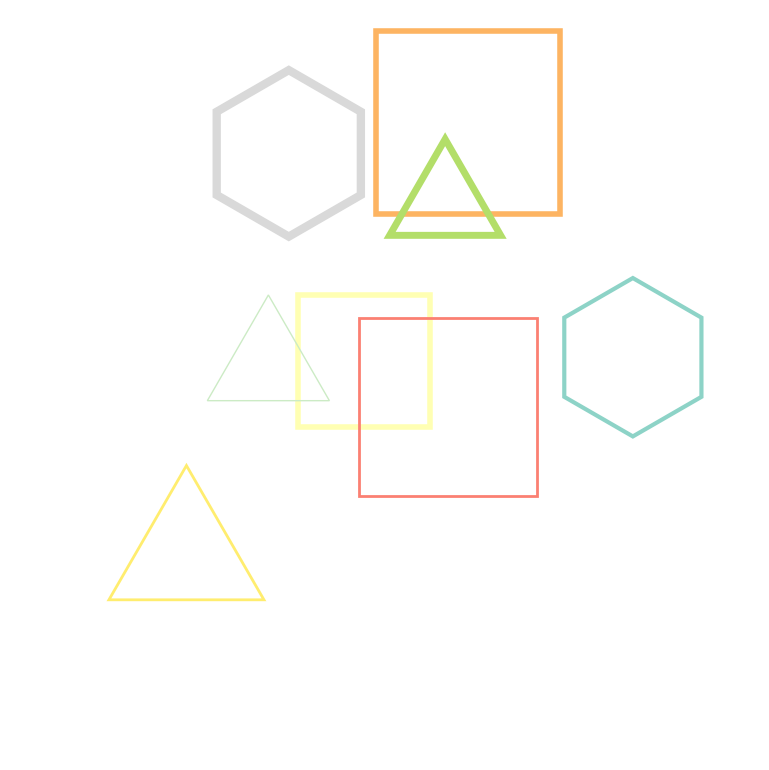[{"shape": "hexagon", "thickness": 1.5, "radius": 0.51, "center": [0.822, 0.536]}, {"shape": "square", "thickness": 2, "radius": 0.43, "center": [0.473, 0.531]}, {"shape": "square", "thickness": 1, "radius": 0.58, "center": [0.581, 0.471]}, {"shape": "square", "thickness": 2, "radius": 0.6, "center": [0.607, 0.841]}, {"shape": "triangle", "thickness": 2.5, "radius": 0.42, "center": [0.578, 0.736]}, {"shape": "hexagon", "thickness": 3, "radius": 0.54, "center": [0.375, 0.801]}, {"shape": "triangle", "thickness": 0.5, "radius": 0.46, "center": [0.349, 0.525]}, {"shape": "triangle", "thickness": 1, "radius": 0.58, "center": [0.242, 0.279]}]